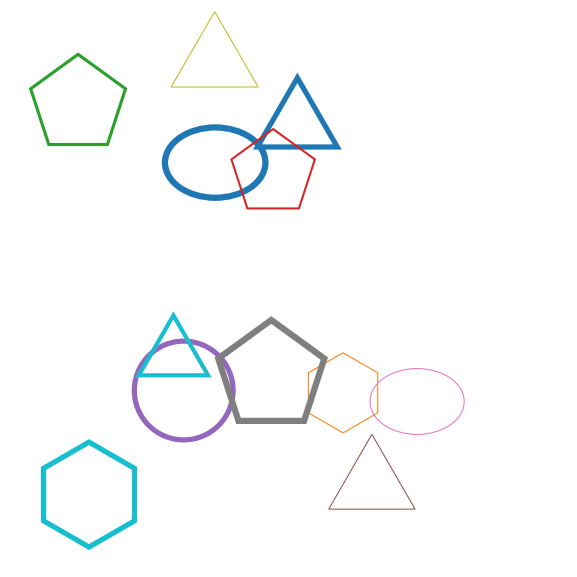[{"shape": "oval", "thickness": 3, "radius": 0.43, "center": [0.373, 0.718]}, {"shape": "triangle", "thickness": 2.5, "radius": 0.4, "center": [0.515, 0.785]}, {"shape": "hexagon", "thickness": 0.5, "radius": 0.35, "center": [0.594, 0.319]}, {"shape": "pentagon", "thickness": 1.5, "radius": 0.43, "center": [0.135, 0.819]}, {"shape": "pentagon", "thickness": 1, "radius": 0.38, "center": [0.473, 0.7]}, {"shape": "circle", "thickness": 2.5, "radius": 0.43, "center": [0.318, 0.323]}, {"shape": "triangle", "thickness": 0.5, "radius": 0.43, "center": [0.644, 0.161]}, {"shape": "oval", "thickness": 0.5, "radius": 0.41, "center": [0.722, 0.304]}, {"shape": "pentagon", "thickness": 3, "radius": 0.48, "center": [0.47, 0.348]}, {"shape": "triangle", "thickness": 0.5, "radius": 0.43, "center": [0.372, 0.892]}, {"shape": "triangle", "thickness": 2, "radius": 0.35, "center": [0.3, 0.384]}, {"shape": "hexagon", "thickness": 2.5, "radius": 0.45, "center": [0.154, 0.143]}]